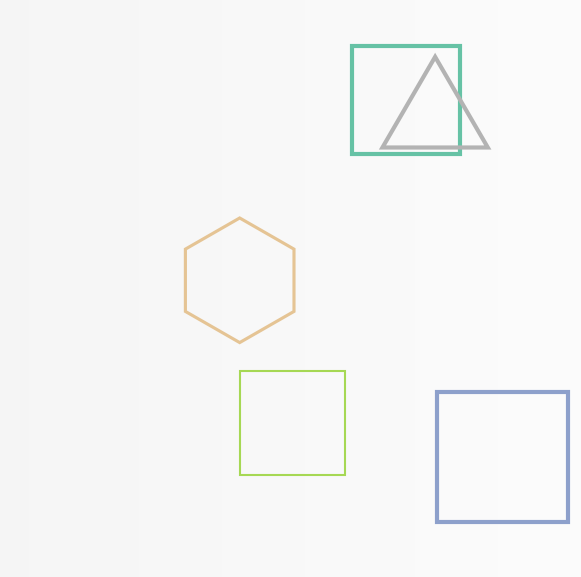[{"shape": "square", "thickness": 2, "radius": 0.47, "center": [0.699, 0.826]}, {"shape": "square", "thickness": 2, "radius": 0.56, "center": [0.865, 0.209]}, {"shape": "square", "thickness": 1, "radius": 0.45, "center": [0.503, 0.267]}, {"shape": "hexagon", "thickness": 1.5, "radius": 0.54, "center": [0.412, 0.514]}, {"shape": "triangle", "thickness": 2, "radius": 0.52, "center": [0.749, 0.796]}]